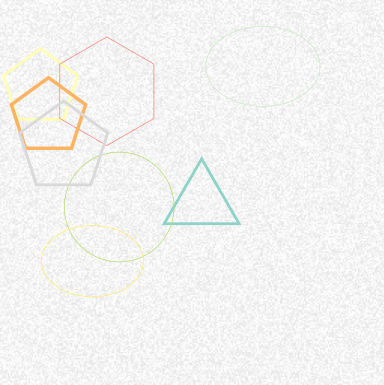[{"shape": "triangle", "thickness": 2, "radius": 0.56, "center": [0.524, 0.475]}, {"shape": "pentagon", "thickness": 2, "radius": 0.51, "center": [0.106, 0.772]}, {"shape": "hexagon", "thickness": 0.5, "radius": 0.71, "center": [0.278, 0.763]}, {"shape": "pentagon", "thickness": 2.5, "radius": 0.51, "center": [0.126, 0.697]}, {"shape": "circle", "thickness": 0.5, "radius": 0.71, "center": [0.31, 0.462]}, {"shape": "pentagon", "thickness": 2, "radius": 0.6, "center": [0.165, 0.617]}, {"shape": "oval", "thickness": 0.5, "radius": 0.74, "center": [0.683, 0.828]}, {"shape": "oval", "thickness": 0.5, "radius": 0.66, "center": [0.24, 0.322]}]